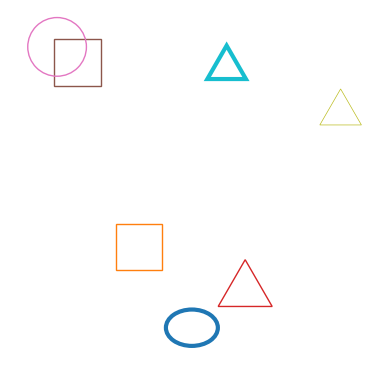[{"shape": "oval", "thickness": 3, "radius": 0.34, "center": [0.498, 0.149]}, {"shape": "square", "thickness": 1, "radius": 0.3, "center": [0.361, 0.359]}, {"shape": "triangle", "thickness": 1, "radius": 0.4, "center": [0.637, 0.244]}, {"shape": "square", "thickness": 1, "radius": 0.31, "center": [0.201, 0.837]}, {"shape": "circle", "thickness": 1, "radius": 0.38, "center": [0.148, 0.878]}, {"shape": "triangle", "thickness": 0.5, "radius": 0.31, "center": [0.885, 0.707]}, {"shape": "triangle", "thickness": 3, "radius": 0.29, "center": [0.589, 0.824]}]